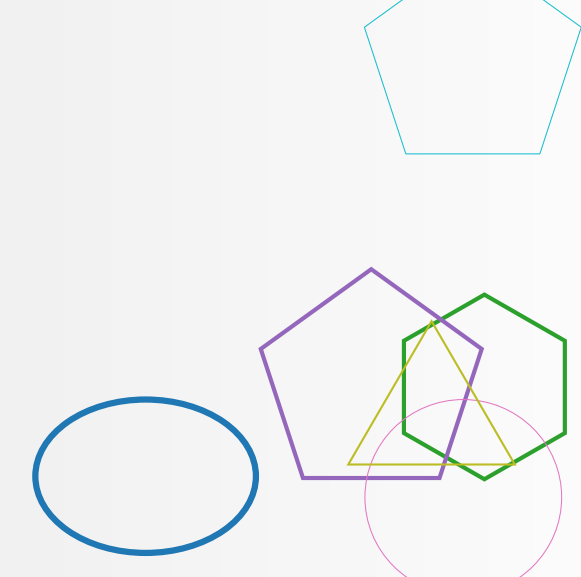[{"shape": "oval", "thickness": 3, "radius": 0.95, "center": [0.251, 0.175]}, {"shape": "hexagon", "thickness": 2, "radius": 0.8, "center": [0.833, 0.329]}, {"shape": "pentagon", "thickness": 2, "radius": 1.0, "center": [0.639, 0.333]}, {"shape": "circle", "thickness": 0.5, "radius": 0.85, "center": [0.797, 0.138]}, {"shape": "triangle", "thickness": 1, "radius": 0.83, "center": [0.742, 0.278]}, {"shape": "pentagon", "thickness": 0.5, "radius": 0.98, "center": [0.813, 0.891]}]